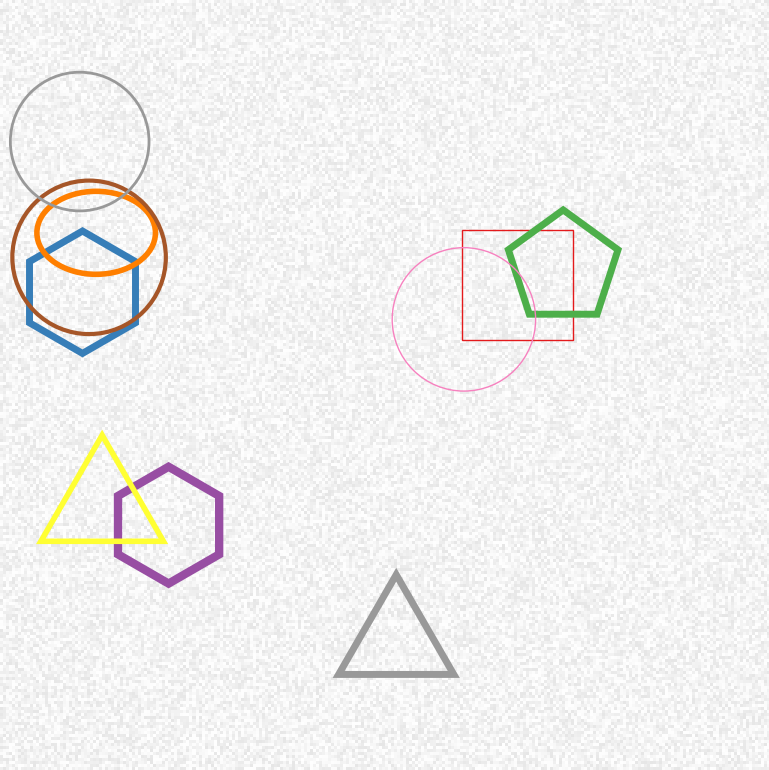[{"shape": "square", "thickness": 0.5, "radius": 0.36, "center": [0.672, 0.63]}, {"shape": "hexagon", "thickness": 2.5, "radius": 0.4, "center": [0.107, 0.62]}, {"shape": "pentagon", "thickness": 2.5, "radius": 0.37, "center": [0.731, 0.652]}, {"shape": "hexagon", "thickness": 3, "radius": 0.38, "center": [0.219, 0.318]}, {"shape": "oval", "thickness": 2, "radius": 0.38, "center": [0.125, 0.698]}, {"shape": "triangle", "thickness": 2, "radius": 0.46, "center": [0.133, 0.343]}, {"shape": "circle", "thickness": 1.5, "radius": 0.5, "center": [0.116, 0.666]}, {"shape": "circle", "thickness": 0.5, "radius": 0.47, "center": [0.602, 0.585]}, {"shape": "circle", "thickness": 1, "radius": 0.45, "center": [0.103, 0.816]}, {"shape": "triangle", "thickness": 2.5, "radius": 0.43, "center": [0.515, 0.167]}]